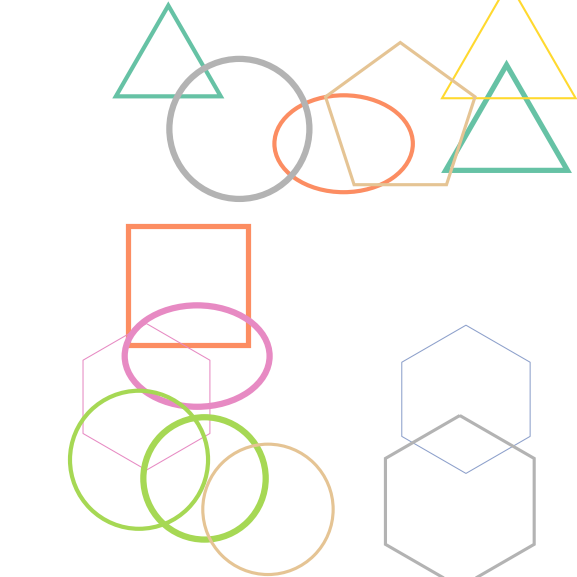[{"shape": "triangle", "thickness": 2.5, "radius": 0.61, "center": [0.877, 0.765]}, {"shape": "triangle", "thickness": 2, "radius": 0.52, "center": [0.291, 0.885]}, {"shape": "square", "thickness": 2.5, "radius": 0.52, "center": [0.326, 0.505]}, {"shape": "oval", "thickness": 2, "radius": 0.6, "center": [0.595, 0.75]}, {"shape": "hexagon", "thickness": 0.5, "radius": 0.64, "center": [0.807, 0.308]}, {"shape": "hexagon", "thickness": 0.5, "radius": 0.63, "center": [0.254, 0.312]}, {"shape": "oval", "thickness": 3, "radius": 0.63, "center": [0.341, 0.383]}, {"shape": "circle", "thickness": 2, "radius": 0.6, "center": [0.241, 0.203]}, {"shape": "circle", "thickness": 3, "radius": 0.53, "center": [0.354, 0.171]}, {"shape": "triangle", "thickness": 1, "radius": 0.67, "center": [0.881, 0.896]}, {"shape": "circle", "thickness": 1.5, "radius": 0.56, "center": [0.464, 0.117]}, {"shape": "pentagon", "thickness": 1.5, "radius": 0.68, "center": [0.693, 0.789]}, {"shape": "hexagon", "thickness": 1.5, "radius": 0.74, "center": [0.796, 0.131]}, {"shape": "circle", "thickness": 3, "radius": 0.61, "center": [0.415, 0.776]}]